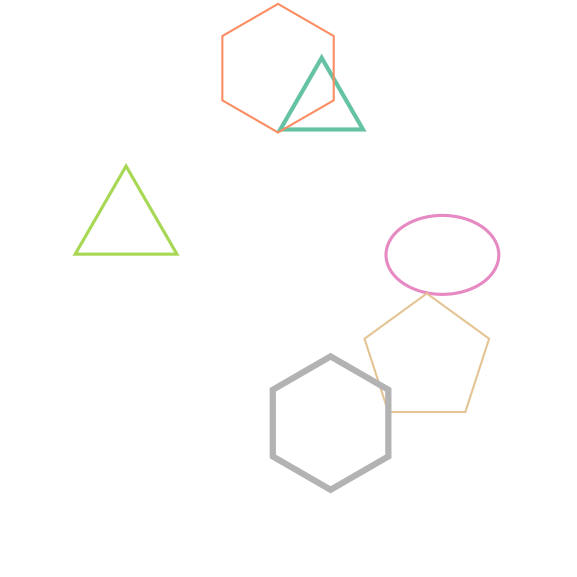[{"shape": "triangle", "thickness": 2, "radius": 0.41, "center": [0.557, 0.816]}, {"shape": "hexagon", "thickness": 1, "radius": 0.56, "center": [0.481, 0.881]}, {"shape": "oval", "thickness": 1.5, "radius": 0.49, "center": [0.766, 0.558]}, {"shape": "triangle", "thickness": 1.5, "radius": 0.51, "center": [0.218, 0.61]}, {"shape": "pentagon", "thickness": 1, "radius": 0.57, "center": [0.739, 0.378]}, {"shape": "hexagon", "thickness": 3, "radius": 0.58, "center": [0.572, 0.267]}]